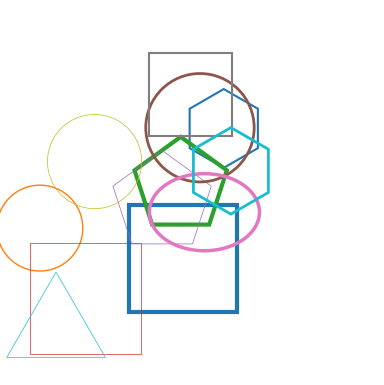[{"shape": "square", "thickness": 3, "radius": 0.7, "center": [0.476, 0.328]}, {"shape": "hexagon", "thickness": 1.5, "radius": 0.51, "center": [0.581, 0.666]}, {"shape": "circle", "thickness": 1, "radius": 0.56, "center": [0.103, 0.408]}, {"shape": "pentagon", "thickness": 3, "radius": 0.63, "center": [0.469, 0.519]}, {"shape": "square", "thickness": 0.5, "radius": 0.72, "center": [0.223, 0.224]}, {"shape": "pentagon", "thickness": 0.5, "radius": 0.67, "center": [0.421, 0.475]}, {"shape": "circle", "thickness": 2, "radius": 0.7, "center": [0.519, 0.668]}, {"shape": "oval", "thickness": 2.5, "radius": 0.72, "center": [0.531, 0.449]}, {"shape": "square", "thickness": 1.5, "radius": 0.54, "center": [0.495, 0.754]}, {"shape": "circle", "thickness": 0.5, "radius": 0.61, "center": [0.246, 0.58]}, {"shape": "hexagon", "thickness": 2, "radius": 0.56, "center": [0.6, 0.556]}, {"shape": "triangle", "thickness": 0.5, "radius": 0.74, "center": [0.146, 0.145]}]